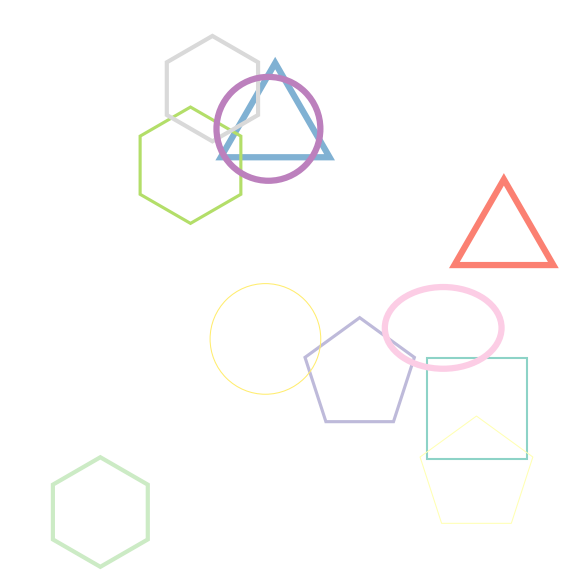[{"shape": "square", "thickness": 1, "radius": 0.43, "center": [0.826, 0.292]}, {"shape": "pentagon", "thickness": 0.5, "radius": 0.51, "center": [0.825, 0.176]}, {"shape": "pentagon", "thickness": 1.5, "radius": 0.5, "center": [0.623, 0.35]}, {"shape": "triangle", "thickness": 3, "radius": 0.49, "center": [0.873, 0.59]}, {"shape": "triangle", "thickness": 3, "radius": 0.54, "center": [0.477, 0.781]}, {"shape": "hexagon", "thickness": 1.5, "radius": 0.5, "center": [0.33, 0.713]}, {"shape": "oval", "thickness": 3, "radius": 0.51, "center": [0.767, 0.431]}, {"shape": "hexagon", "thickness": 2, "radius": 0.46, "center": [0.368, 0.846]}, {"shape": "circle", "thickness": 3, "radius": 0.45, "center": [0.465, 0.776]}, {"shape": "hexagon", "thickness": 2, "radius": 0.47, "center": [0.174, 0.112]}, {"shape": "circle", "thickness": 0.5, "radius": 0.48, "center": [0.46, 0.412]}]